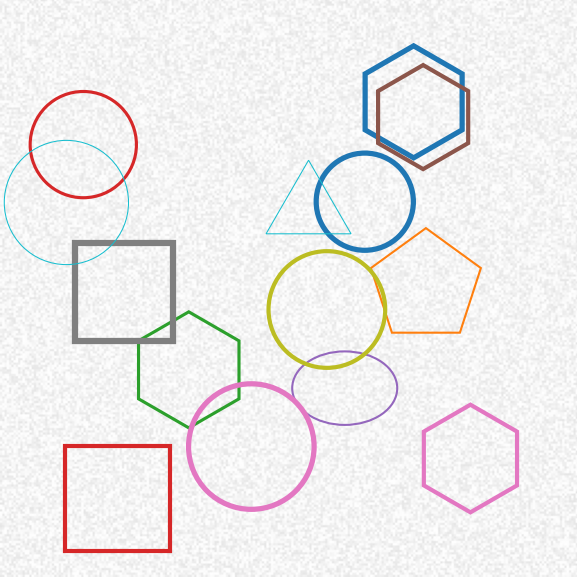[{"shape": "circle", "thickness": 2.5, "radius": 0.42, "center": [0.632, 0.65]}, {"shape": "hexagon", "thickness": 2.5, "radius": 0.48, "center": [0.716, 0.823]}, {"shape": "pentagon", "thickness": 1, "radius": 0.5, "center": [0.737, 0.504]}, {"shape": "hexagon", "thickness": 1.5, "radius": 0.5, "center": [0.327, 0.359]}, {"shape": "square", "thickness": 2, "radius": 0.45, "center": [0.203, 0.136]}, {"shape": "circle", "thickness": 1.5, "radius": 0.46, "center": [0.144, 0.749]}, {"shape": "oval", "thickness": 1, "radius": 0.45, "center": [0.597, 0.327]}, {"shape": "hexagon", "thickness": 2, "radius": 0.45, "center": [0.733, 0.796]}, {"shape": "hexagon", "thickness": 2, "radius": 0.47, "center": [0.815, 0.205]}, {"shape": "circle", "thickness": 2.5, "radius": 0.54, "center": [0.435, 0.226]}, {"shape": "square", "thickness": 3, "radius": 0.42, "center": [0.214, 0.493]}, {"shape": "circle", "thickness": 2, "radius": 0.51, "center": [0.566, 0.463]}, {"shape": "circle", "thickness": 0.5, "radius": 0.54, "center": [0.115, 0.649]}, {"shape": "triangle", "thickness": 0.5, "radius": 0.42, "center": [0.534, 0.637]}]